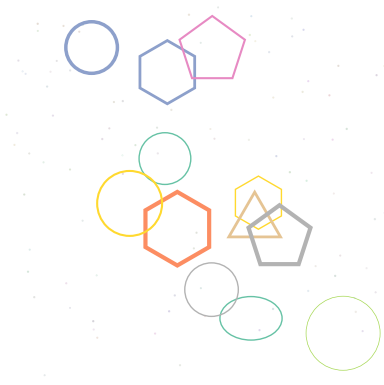[{"shape": "oval", "thickness": 1, "radius": 0.4, "center": [0.652, 0.173]}, {"shape": "circle", "thickness": 1, "radius": 0.34, "center": [0.428, 0.588]}, {"shape": "hexagon", "thickness": 3, "radius": 0.48, "center": [0.461, 0.406]}, {"shape": "circle", "thickness": 2.5, "radius": 0.33, "center": [0.238, 0.877]}, {"shape": "hexagon", "thickness": 2, "radius": 0.41, "center": [0.435, 0.813]}, {"shape": "pentagon", "thickness": 1.5, "radius": 0.45, "center": [0.551, 0.869]}, {"shape": "circle", "thickness": 0.5, "radius": 0.48, "center": [0.891, 0.134]}, {"shape": "circle", "thickness": 1.5, "radius": 0.42, "center": [0.337, 0.472]}, {"shape": "hexagon", "thickness": 1, "radius": 0.35, "center": [0.671, 0.474]}, {"shape": "triangle", "thickness": 2, "radius": 0.39, "center": [0.662, 0.423]}, {"shape": "pentagon", "thickness": 3, "radius": 0.42, "center": [0.726, 0.382]}, {"shape": "circle", "thickness": 1, "radius": 0.35, "center": [0.549, 0.248]}]